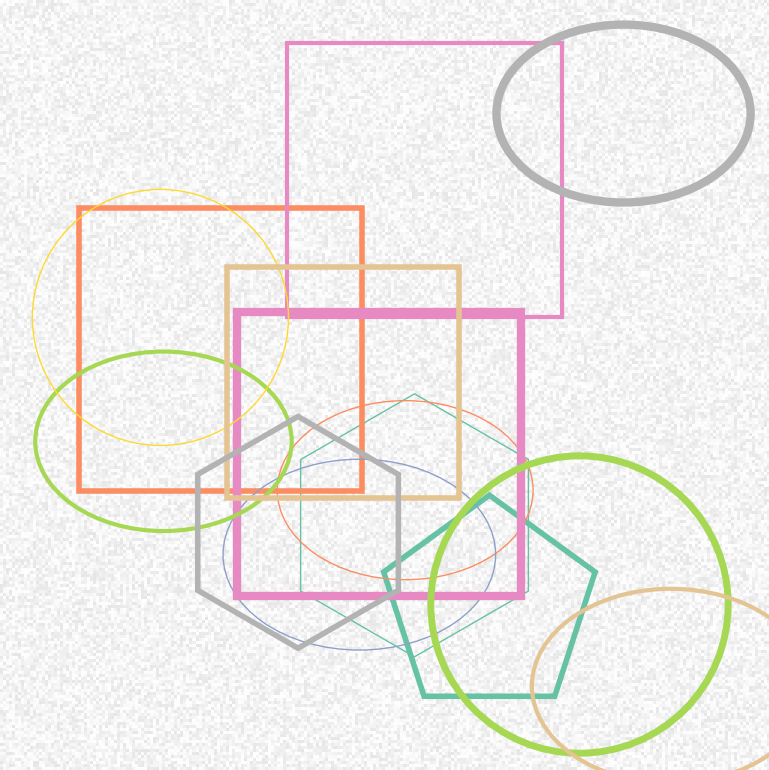[{"shape": "hexagon", "thickness": 0.5, "radius": 0.85, "center": [0.538, 0.318]}, {"shape": "pentagon", "thickness": 2, "radius": 0.72, "center": [0.636, 0.213]}, {"shape": "square", "thickness": 2, "radius": 0.92, "center": [0.287, 0.546]}, {"shape": "oval", "thickness": 0.5, "radius": 0.83, "center": [0.526, 0.363]}, {"shape": "oval", "thickness": 0.5, "radius": 0.88, "center": [0.467, 0.28]}, {"shape": "square", "thickness": 1.5, "radius": 0.89, "center": [0.551, 0.766]}, {"shape": "square", "thickness": 3, "radius": 0.92, "center": [0.493, 0.411]}, {"shape": "oval", "thickness": 1.5, "radius": 0.83, "center": [0.212, 0.427]}, {"shape": "circle", "thickness": 2.5, "radius": 0.97, "center": [0.753, 0.215]}, {"shape": "circle", "thickness": 0.5, "radius": 0.83, "center": [0.208, 0.588]}, {"shape": "square", "thickness": 2, "radius": 0.75, "center": [0.446, 0.503]}, {"shape": "oval", "thickness": 1.5, "radius": 0.9, "center": [0.871, 0.109]}, {"shape": "hexagon", "thickness": 2, "radius": 0.75, "center": [0.387, 0.309]}, {"shape": "oval", "thickness": 3, "radius": 0.83, "center": [0.81, 0.853]}]